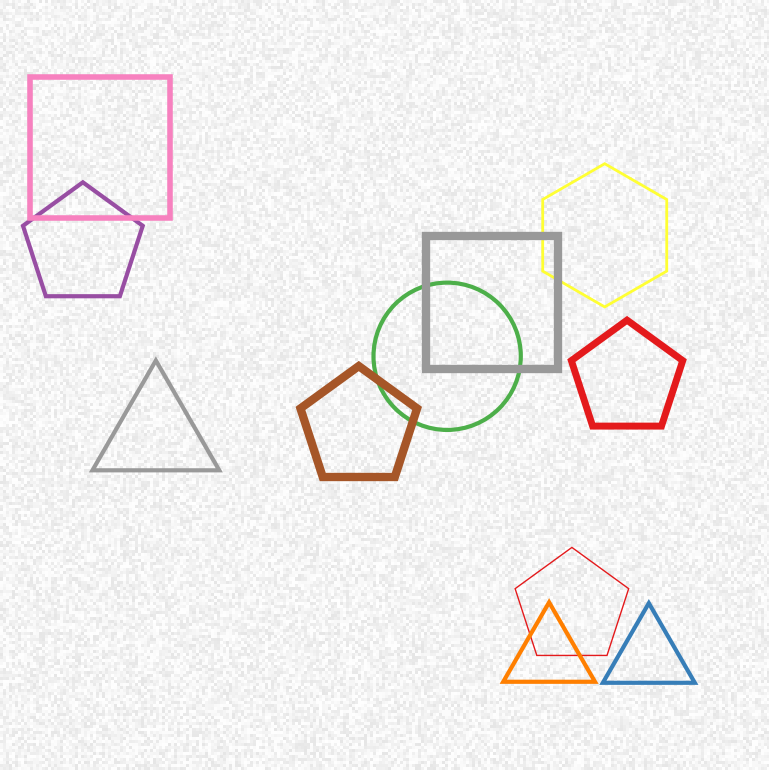[{"shape": "pentagon", "thickness": 2.5, "radius": 0.38, "center": [0.814, 0.508]}, {"shape": "pentagon", "thickness": 0.5, "radius": 0.39, "center": [0.743, 0.212]}, {"shape": "triangle", "thickness": 1.5, "radius": 0.34, "center": [0.843, 0.148]}, {"shape": "circle", "thickness": 1.5, "radius": 0.48, "center": [0.581, 0.537]}, {"shape": "pentagon", "thickness": 1.5, "radius": 0.41, "center": [0.108, 0.681]}, {"shape": "triangle", "thickness": 1.5, "radius": 0.34, "center": [0.713, 0.149]}, {"shape": "hexagon", "thickness": 1, "radius": 0.47, "center": [0.785, 0.694]}, {"shape": "pentagon", "thickness": 3, "radius": 0.4, "center": [0.466, 0.445]}, {"shape": "square", "thickness": 2, "radius": 0.45, "center": [0.13, 0.808]}, {"shape": "triangle", "thickness": 1.5, "radius": 0.48, "center": [0.202, 0.437]}, {"shape": "square", "thickness": 3, "radius": 0.43, "center": [0.639, 0.607]}]